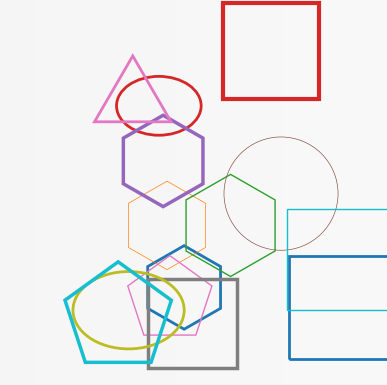[{"shape": "square", "thickness": 2, "radius": 0.67, "center": [0.879, 0.201]}, {"shape": "hexagon", "thickness": 2, "radius": 0.54, "center": [0.475, 0.253]}, {"shape": "hexagon", "thickness": 0.5, "radius": 0.57, "center": [0.431, 0.415]}, {"shape": "hexagon", "thickness": 1, "radius": 0.66, "center": [0.595, 0.414]}, {"shape": "oval", "thickness": 2, "radius": 0.55, "center": [0.41, 0.725]}, {"shape": "square", "thickness": 3, "radius": 0.62, "center": [0.7, 0.867]}, {"shape": "hexagon", "thickness": 2.5, "radius": 0.59, "center": [0.421, 0.582]}, {"shape": "circle", "thickness": 0.5, "radius": 0.74, "center": [0.725, 0.497]}, {"shape": "pentagon", "thickness": 1, "radius": 0.57, "center": [0.438, 0.222]}, {"shape": "triangle", "thickness": 2, "radius": 0.57, "center": [0.343, 0.741]}, {"shape": "square", "thickness": 2.5, "radius": 0.57, "center": [0.496, 0.16]}, {"shape": "oval", "thickness": 2, "radius": 0.72, "center": [0.332, 0.194]}, {"shape": "pentagon", "thickness": 2.5, "radius": 0.72, "center": [0.305, 0.176]}, {"shape": "square", "thickness": 1, "radius": 0.66, "center": [0.873, 0.326]}]